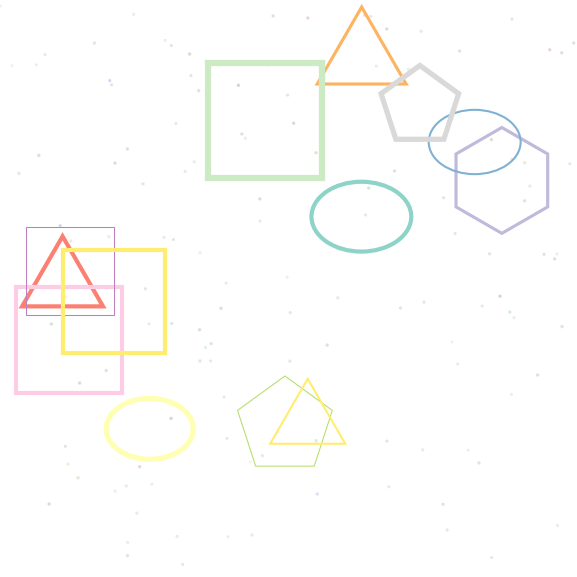[{"shape": "oval", "thickness": 2, "radius": 0.43, "center": [0.626, 0.624]}, {"shape": "oval", "thickness": 2.5, "radius": 0.38, "center": [0.259, 0.257]}, {"shape": "hexagon", "thickness": 1.5, "radius": 0.46, "center": [0.869, 0.687]}, {"shape": "triangle", "thickness": 2, "radius": 0.4, "center": [0.108, 0.509]}, {"shape": "oval", "thickness": 1, "radius": 0.4, "center": [0.822, 0.753]}, {"shape": "triangle", "thickness": 1.5, "radius": 0.44, "center": [0.626, 0.898]}, {"shape": "pentagon", "thickness": 0.5, "radius": 0.43, "center": [0.493, 0.262]}, {"shape": "square", "thickness": 2, "radius": 0.46, "center": [0.119, 0.41]}, {"shape": "pentagon", "thickness": 2.5, "radius": 0.35, "center": [0.727, 0.815]}, {"shape": "square", "thickness": 0.5, "radius": 0.38, "center": [0.121, 0.529]}, {"shape": "square", "thickness": 3, "radius": 0.5, "center": [0.459, 0.791]}, {"shape": "triangle", "thickness": 1, "radius": 0.37, "center": [0.533, 0.268]}, {"shape": "square", "thickness": 2, "radius": 0.44, "center": [0.198, 0.477]}]